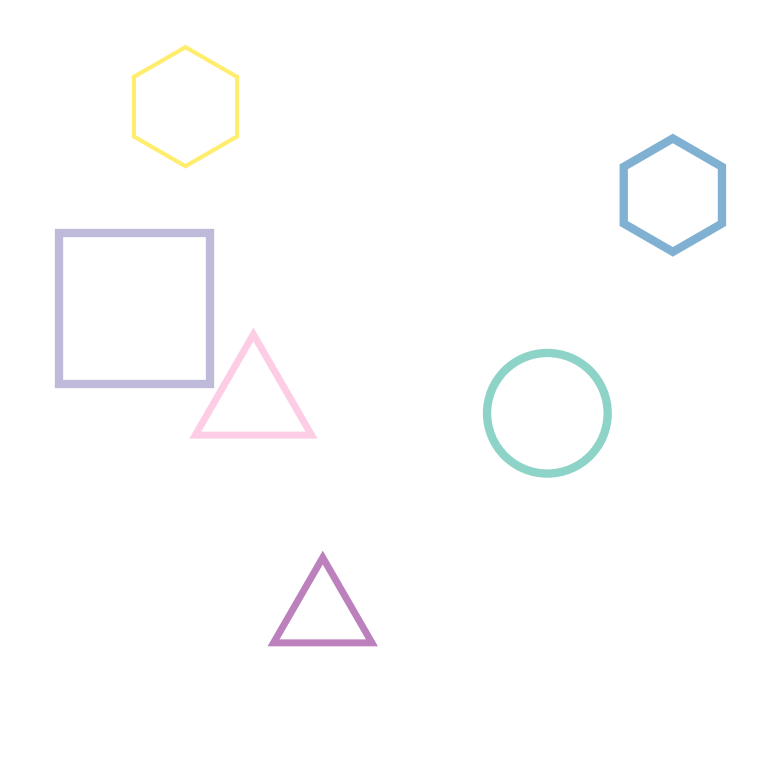[{"shape": "circle", "thickness": 3, "radius": 0.39, "center": [0.711, 0.463]}, {"shape": "square", "thickness": 3, "radius": 0.49, "center": [0.174, 0.599]}, {"shape": "hexagon", "thickness": 3, "radius": 0.37, "center": [0.874, 0.747]}, {"shape": "triangle", "thickness": 2.5, "radius": 0.44, "center": [0.329, 0.479]}, {"shape": "triangle", "thickness": 2.5, "radius": 0.37, "center": [0.419, 0.202]}, {"shape": "hexagon", "thickness": 1.5, "radius": 0.39, "center": [0.241, 0.861]}]